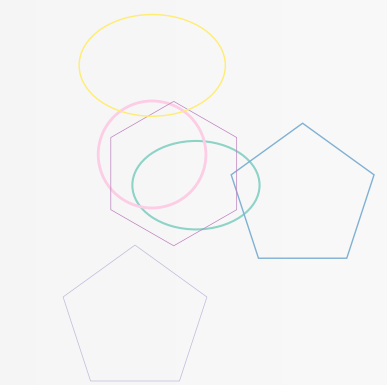[{"shape": "oval", "thickness": 1.5, "radius": 0.82, "center": [0.506, 0.519]}, {"shape": "pentagon", "thickness": 0.5, "radius": 0.98, "center": [0.348, 0.168]}, {"shape": "pentagon", "thickness": 1, "radius": 0.97, "center": [0.781, 0.486]}, {"shape": "circle", "thickness": 2, "radius": 0.69, "center": [0.392, 0.599]}, {"shape": "hexagon", "thickness": 0.5, "radius": 0.94, "center": [0.448, 0.549]}, {"shape": "oval", "thickness": 1, "radius": 0.94, "center": [0.393, 0.83]}]